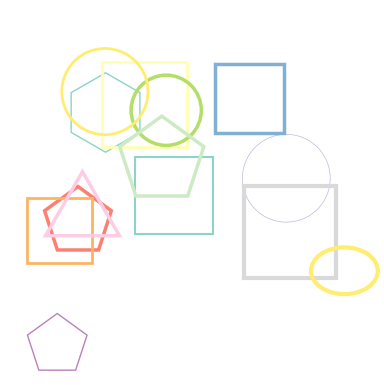[{"shape": "hexagon", "thickness": 1, "radius": 0.52, "center": [0.274, 0.708]}, {"shape": "square", "thickness": 1.5, "radius": 0.5, "center": [0.452, 0.491]}, {"shape": "square", "thickness": 2, "radius": 0.55, "center": [0.375, 0.729]}, {"shape": "circle", "thickness": 0.5, "radius": 0.57, "center": [0.744, 0.537]}, {"shape": "pentagon", "thickness": 2.5, "radius": 0.46, "center": [0.203, 0.424]}, {"shape": "square", "thickness": 2.5, "radius": 0.45, "center": [0.649, 0.744]}, {"shape": "square", "thickness": 2, "radius": 0.42, "center": [0.155, 0.401]}, {"shape": "circle", "thickness": 2.5, "radius": 0.46, "center": [0.432, 0.714]}, {"shape": "triangle", "thickness": 2.5, "radius": 0.55, "center": [0.214, 0.443]}, {"shape": "square", "thickness": 3, "radius": 0.6, "center": [0.752, 0.398]}, {"shape": "pentagon", "thickness": 1, "radius": 0.41, "center": [0.149, 0.104]}, {"shape": "pentagon", "thickness": 2.5, "radius": 0.57, "center": [0.42, 0.584]}, {"shape": "circle", "thickness": 2, "radius": 0.56, "center": [0.272, 0.762]}, {"shape": "oval", "thickness": 3, "radius": 0.43, "center": [0.894, 0.297]}]